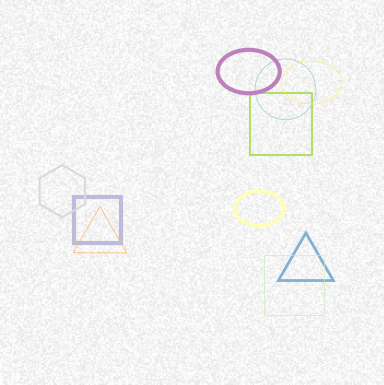[{"shape": "circle", "thickness": 0.5, "radius": 0.39, "center": [0.742, 0.768]}, {"shape": "oval", "thickness": 2.5, "radius": 0.32, "center": [0.674, 0.459]}, {"shape": "square", "thickness": 3, "radius": 0.3, "center": [0.253, 0.429]}, {"shape": "triangle", "thickness": 2, "radius": 0.41, "center": [0.794, 0.313]}, {"shape": "triangle", "thickness": 0.5, "radius": 0.4, "center": [0.259, 0.384]}, {"shape": "square", "thickness": 1.5, "radius": 0.4, "center": [0.729, 0.679]}, {"shape": "hexagon", "thickness": 1.5, "radius": 0.34, "center": [0.162, 0.504]}, {"shape": "oval", "thickness": 3, "radius": 0.4, "center": [0.646, 0.814]}, {"shape": "square", "thickness": 0.5, "radius": 0.39, "center": [0.763, 0.261]}, {"shape": "oval", "thickness": 0.5, "radius": 0.39, "center": [0.809, 0.785]}]